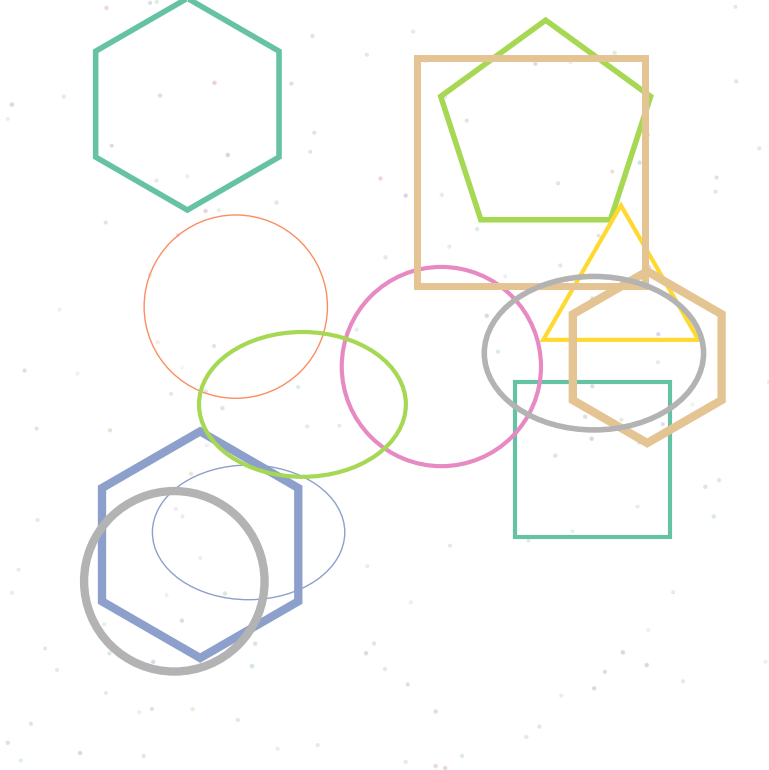[{"shape": "hexagon", "thickness": 2, "radius": 0.69, "center": [0.243, 0.865]}, {"shape": "square", "thickness": 1.5, "radius": 0.5, "center": [0.769, 0.404]}, {"shape": "circle", "thickness": 0.5, "radius": 0.6, "center": [0.306, 0.602]}, {"shape": "oval", "thickness": 0.5, "radius": 0.62, "center": [0.323, 0.309]}, {"shape": "hexagon", "thickness": 3, "radius": 0.74, "center": [0.26, 0.293]}, {"shape": "circle", "thickness": 1.5, "radius": 0.65, "center": [0.573, 0.524]}, {"shape": "oval", "thickness": 1.5, "radius": 0.67, "center": [0.393, 0.475]}, {"shape": "pentagon", "thickness": 2, "radius": 0.72, "center": [0.709, 0.831]}, {"shape": "triangle", "thickness": 1.5, "radius": 0.58, "center": [0.806, 0.617]}, {"shape": "square", "thickness": 2.5, "radius": 0.74, "center": [0.69, 0.777]}, {"shape": "hexagon", "thickness": 3, "radius": 0.56, "center": [0.841, 0.536]}, {"shape": "circle", "thickness": 3, "radius": 0.59, "center": [0.226, 0.245]}, {"shape": "oval", "thickness": 2, "radius": 0.71, "center": [0.771, 0.541]}]